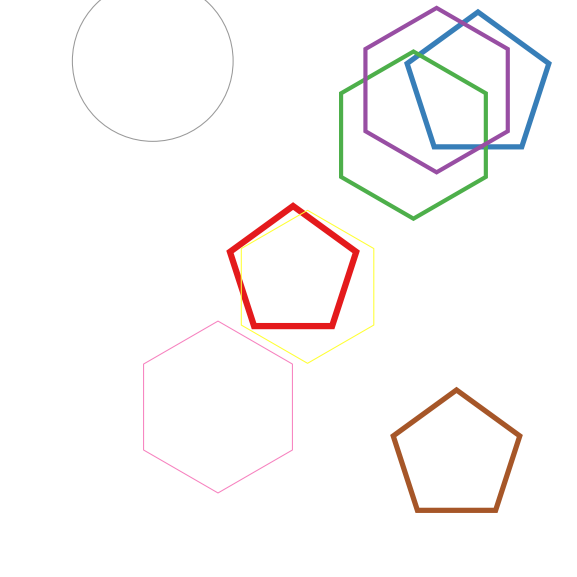[{"shape": "pentagon", "thickness": 3, "radius": 0.57, "center": [0.508, 0.527]}, {"shape": "pentagon", "thickness": 2.5, "radius": 0.65, "center": [0.828, 0.849]}, {"shape": "hexagon", "thickness": 2, "radius": 0.72, "center": [0.716, 0.765]}, {"shape": "hexagon", "thickness": 2, "radius": 0.71, "center": [0.756, 0.843]}, {"shape": "hexagon", "thickness": 0.5, "radius": 0.66, "center": [0.533, 0.503]}, {"shape": "pentagon", "thickness": 2.5, "radius": 0.58, "center": [0.79, 0.209]}, {"shape": "hexagon", "thickness": 0.5, "radius": 0.74, "center": [0.377, 0.294]}, {"shape": "circle", "thickness": 0.5, "radius": 0.7, "center": [0.264, 0.894]}]